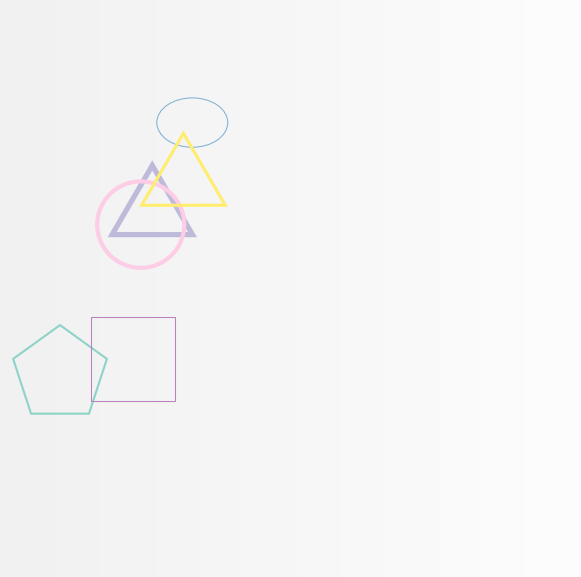[{"shape": "pentagon", "thickness": 1, "radius": 0.42, "center": [0.103, 0.351]}, {"shape": "triangle", "thickness": 2.5, "radius": 0.4, "center": [0.262, 0.633]}, {"shape": "oval", "thickness": 0.5, "radius": 0.31, "center": [0.331, 0.787]}, {"shape": "circle", "thickness": 2, "radius": 0.37, "center": [0.242, 0.61]}, {"shape": "square", "thickness": 0.5, "radius": 0.36, "center": [0.228, 0.378]}, {"shape": "triangle", "thickness": 1.5, "radius": 0.42, "center": [0.316, 0.685]}]